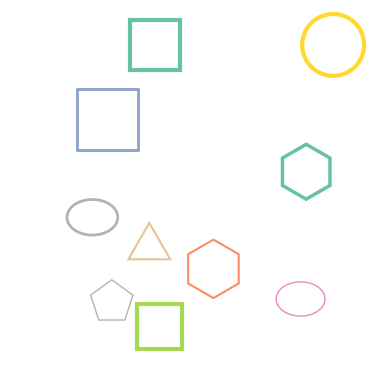[{"shape": "hexagon", "thickness": 2.5, "radius": 0.36, "center": [0.795, 0.554]}, {"shape": "square", "thickness": 3, "radius": 0.32, "center": [0.403, 0.883]}, {"shape": "hexagon", "thickness": 1.5, "radius": 0.38, "center": [0.554, 0.302]}, {"shape": "square", "thickness": 2, "radius": 0.4, "center": [0.28, 0.69]}, {"shape": "oval", "thickness": 1, "radius": 0.32, "center": [0.781, 0.224]}, {"shape": "square", "thickness": 3, "radius": 0.29, "center": [0.414, 0.153]}, {"shape": "circle", "thickness": 3, "radius": 0.4, "center": [0.865, 0.883]}, {"shape": "triangle", "thickness": 1.5, "radius": 0.31, "center": [0.388, 0.358]}, {"shape": "pentagon", "thickness": 1, "radius": 0.29, "center": [0.29, 0.216]}, {"shape": "oval", "thickness": 2, "radius": 0.33, "center": [0.24, 0.436]}]